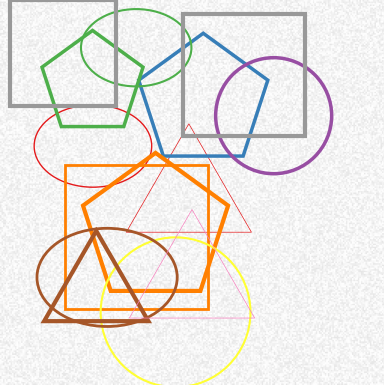[{"shape": "triangle", "thickness": 0.5, "radius": 0.94, "center": [0.491, 0.491]}, {"shape": "oval", "thickness": 1, "radius": 0.76, "center": [0.241, 0.621]}, {"shape": "pentagon", "thickness": 2.5, "radius": 0.88, "center": [0.528, 0.737]}, {"shape": "oval", "thickness": 1.5, "radius": 0.72, "center": [0.354, 0.876]}, {"shape": "pentagon", "thickness": 2.5, "radius": 0.69, "center": [0.24, 0.783]}, {"shape": "circle", "thickness": 2.5, "radius": 0.75, "center": [0.711, 0.7]}, {"shape": "pentagon", "thickness": 3, "radius": 0.99, "center": [0.404, 0.405]}, {"shape": "square", "thickness": 2, "radius": 0.93, "center": [0.355, 0.384]}, {"shape": "circle", "thickness": 1.5, "radius": 0.97, "center": [0.456, 0.189]}, {"shape": "oval", "thickness": 2, "radius": 0.91, "center": [0.278, 0.28]}, {"shape": "triangle", "thickness": 3, "radius": 0.78, "center": [0.25, 0.244]}, {"shape": "triangle", "thickness": 0.5, "radius": 0.94, "center": [0.499, 0.268]}, {"shape": "square", "thickness": 3, "radius": 0.79, "center": [0.633, 0.806]}, {"shape": "square", "thickness": 3, "radius": 0.69, "center": [0.164, 0.862]}]